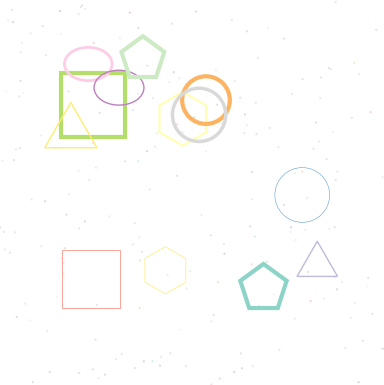[{"shape": "pentagon", "thickness": 3, "radius": 0.32, "center": [0.684, 0.251]}, {"shape": "hexagon", "thickness": 1.5, "radius": 0.35, "center": [0.475, 0.692]}, {"shape": "triangle", "thickness": 1, "radius": 0.3, "center": [0.824, 0.312]}, {"shape": "square", "thickness": 0.5, "radius": 0.37, "center": [0.236, 0.275]}, {"shape": "circle", "thickness": 0.5, "radius": 0.36, "center": [0.785, 0.494]}, {"shape": "circle", "thickness": 3, "radius": 0.31, "center": [0.535, 0.74]}, {"shape": "square", "thickness": 3, "radius": 0.42, "center": [0.241, 0.728]}, {"shape": "oval", "thickness": 2, "radius": 0.31, "center": [0.229, 0.834]}, {"shape": "circle", "thickness": 2.5, "radius": 0.35, "center": [0.517, 0.702]}, {"shape": "oval", "thickness": 1, "radius": 0.32, "center": [0.309, 0.772]}, {"shape": "pentagon", "thickness": 3, "radius": 0.29, "center": [0.371, 0.847]}, {"shape": "hexagon", "thickness": 0.5, "radius": 0.31, "center": [0.43, 0.298]}, {"shape": "triangle", "thickness": 1, "radius": 0.39, "center": [0.184, 0.655]}]